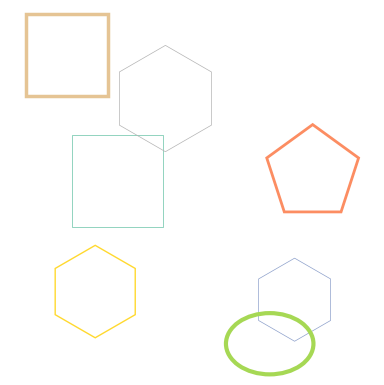[{"shape": "square", "thickness": 0.5, "radius": 0.59, "center": [0.305, 0.53]}, {"shape": "pentagon", "thickness": 2, "radius": 0.63, "center": [0.812, 0.551]}, {"shape": "hexagon", "thickness": 0.5, "radius": 0.54, "center": [0.765, 0.222]}, {"shape": "oval", "thickness": 3, "radius": 0.57, "center": [0.701, 0.107]}, {"shape": "hexagon", "thickness": 1, "radius": 0.6, "center": [0.247, 0.243]}, {"shape": "square", "thickness": 2.5, "radius": 0.53, "center": [0.174, 0.857]}, {"shape": "hexagon", "thickness": 0.5, "radius": 0.69, "center": [0.43, 0.744]}]